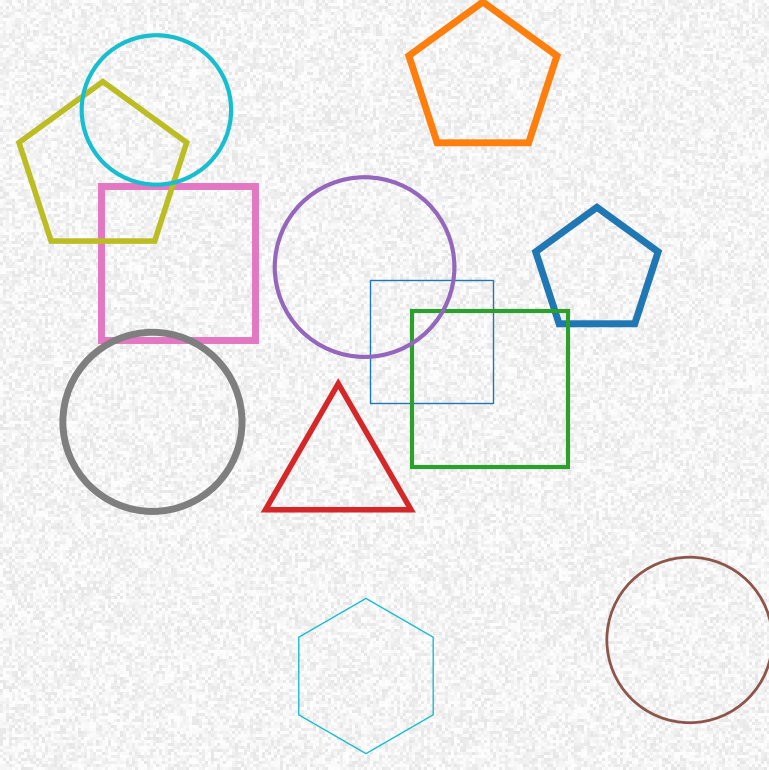[{"shape": "pentagon", "thickness": 2.5, "radius": 0.42, "center": [0.775, 0.647]}, {"shape": "square", "thickness": 0.5, "radius": 0.4, "center": [0.56, 0.557]}, {"shape": "pentagon", "thickness": 2.5, "radius": 0.51, "center": [0.627, 0.896]}, {"shape": "square", "thickness": 1.5, "radius": 0.51, "center": [0.636, 0.494]}, {"shape": "triangle", "thickness": 2, "radius": 0.55, "center": [0.439, 0.393]}, {"shape": "circle", "thickness": 1.5, "radius": 0.58, "center": [0.473, 0.653]}, {"shape": "circle", "thickness": 1, "radius": 0.54, "center": [0.896, 0.169]}, {"shape": "square", "thickness": 2.5, "radius": 0.5, "center": [0.231, 0.658]}, {"shape": "circle", "thickness": 2.5, "radius": 0.58, "center": [0.198, 0.452]}, {"shape": "pentagon", "thickness": 2, "radius": 0.57, "center": [0.134, 0.78]}, {"shape": "circle", "thickness": 1.5, "radius": 0.49, "center": [0.203, 0.857]}, {"shape": "hexagon", "thickness": 0.5, "radius": 0.5, "center": [0.475, 0.122]}]